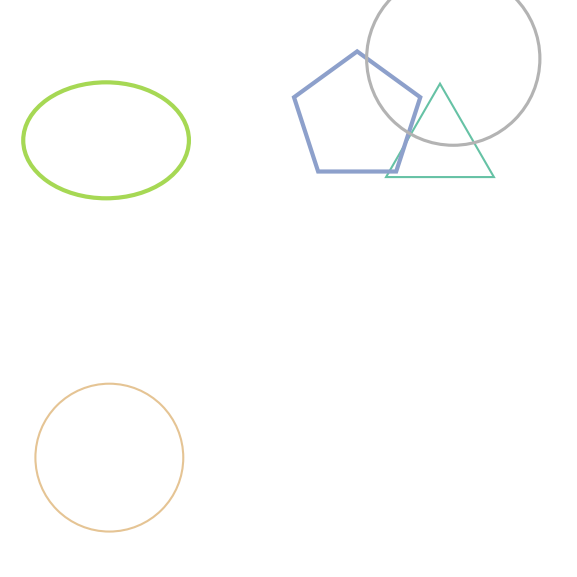[{"shape": "triangle", "thickness": 1, "radius": 0.54, "center": [0.762, 0.746]}, {"shape": "pentagon", "thickness": 2, "radius": 0.57, "center": [0.618, 0.795]}, {"shape": "oval", "thickness": 2, "radius": 0.72, "center": [0.184, 0.756]}, {"shape": "circle", "thickness": 1, "radius": 0.64, "center": [0.189, 0.207]}, {"shape": "circle", "thickness": 1.5, "radius": 0.75, "center": [0.785, 0.898]}]